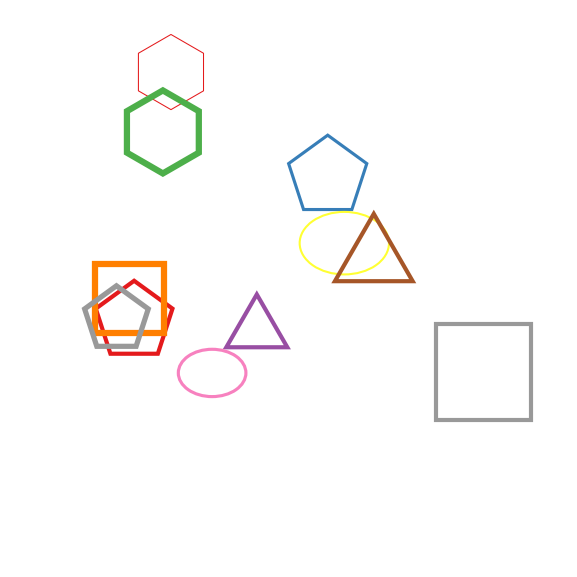[{"shape": "pentagon", "thickness": 2, "radius": 0.35, "center": [0.232, 0.443]}, {"shape": "hexagon", "thickness": 0.5, "radius": 0.33, "center": [0.296, 0.874]}, {"shape": "pentagon", "thickness": 1.5, "radius": 0.36, "center": [0.567, 0.694]}, {"shape": "hexagon", "thickness": 3, "radius": 0.36, "center": [0.282, 0.771]}, {"shape": "triangle", "thickness": 2, "radius": 0.3, "center": [0.445, 0.428]}, {"shape": "square", "thickness": 3, "radius": 0.3, "center": [0.224, 0.482]}, {"shape": "oval", "thickness": 1, "radius": 0.39, "center": [0.596, 0.578]}, {"shape": "triangle", "thickness": 2, "radius": 0.39, "center": [0.647, 0.551]}, {"shape": "oval", "thickness": 1.5, "radius": 0.29, "center": [0.367, 0.353]}, {"shape": "pentagon", "thickness": 2.5, "radius": 0.29, "center": [0.202, 0.446]}, {"shape": "square", "thickness": 2, "radius": 0.41, "center": [0.837, 0.355]}]